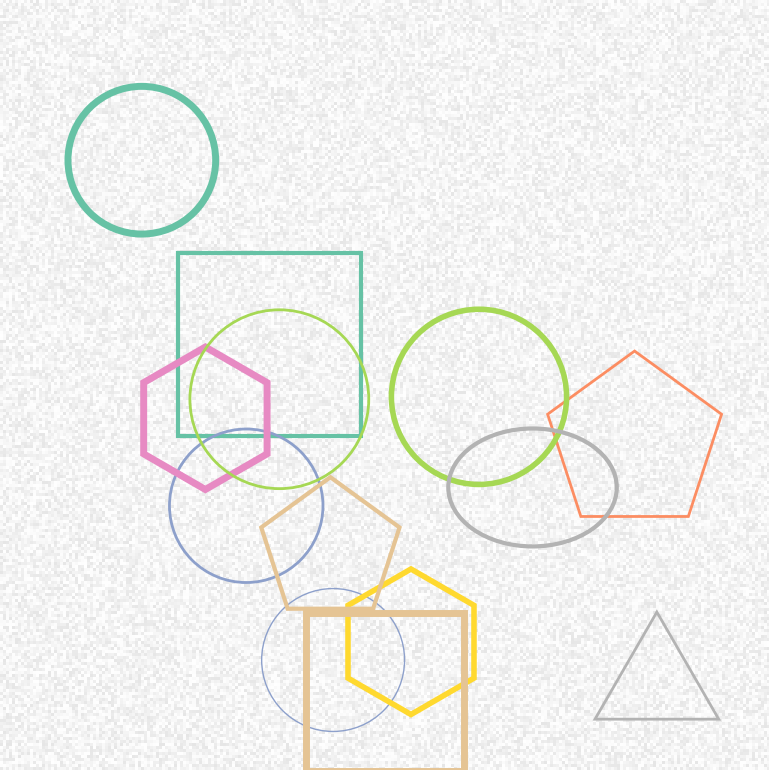[{"shape": "square", "thickness": 1.5, "radius": 0.6, "center": [0.35, 0.553]}, {"shape": "circle", "thickness": 2.5, "radius": 0.48, "center": [0.184, 0.792]}, {"shape": "pentagon", "thickness": 1, "radius": 0.59, "center": [0.824, 0.425]}, {"shape": "circle", "thickness": 0.5, "radius": 0.46, "center": [0.433, 0.143]}, {"shape": "circle", "thickness": 1, "radius": 0.5, "center": [0.32, 0.343]}, {"shape": "hexagon", "thickness": 2.5, "radius": 0.46, "center": [0.267, 0.457]}, {"shape": "circle", "thickness": 1, "radius": 0.58, "center": [0.363, 0.482]}, {"shape": "circle", "thickness": 2, "radius": 0.57, "center": [0.622, 0.485]}, {"shape": "hexagon", "thickness": 2, "radius": 0.47, "center": [0.534, 0.167]}, {"shape": "square", "thickness": 2.5, "radius": 0.51, "center": [0.5, 0.102]}, {"shape": "pentagon", "thickness": 1.5, "radius": 0.47, "center": [0.429, 0.286]}, {"shape": "triangle", "thickness": 1, "radius": 0.46, "center": [0.853, 0.112]}, {"shape": "oval", "thickness": 1.5, "radius": 0.55, "center": [0.692, 0.367]}]